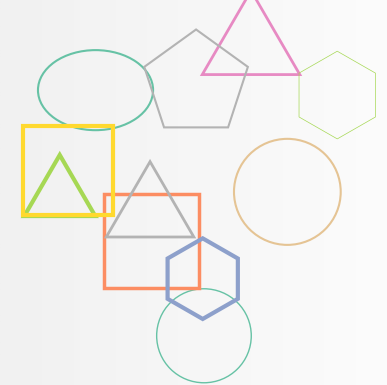[{"shape": "oval", "thickness": 1.5, "radius": 0.74, "center": [0.247, 0.766]}, {"shape": "circle", "thickness": 1, "radius": 0.61, "center": [0.526, 0.128]}, {"shape": "square", "thickness": 2.5, "radius": 0.61, "center": [0.391, 0.374]}, {"shape": "hexagon", "thickness": 3, "radius": 0.52, "center": [0.523, 0.276]}, {"shape": "triangle", "thickness": 2, "radius": 0.73, "center": [0.648, 0.879]}, {"shape": "triangle", "thickness": 3, "radius": 0.53, "center": [0.154, 0.492]}, {"shape": "hexagon", "thickness": 0.5, "radius": 0.57, "center": [0.87, 0.753]}, {"shape": "square", "thickness": 3, "radius": 0.58, "center": [0.175, 0.558]}, {"shape": "circle", "thickness": 1.5, "radius": 0.69, "center": [0.742, 0.502]}, {"shape": "pentagon", "thickness": 1.5, "radius": 0.7, "center": [0.506, 0.783]}, {"shape": "triangle", "thickness": 2, "radius": 0.65, "center": [0.387, 0.45]}]